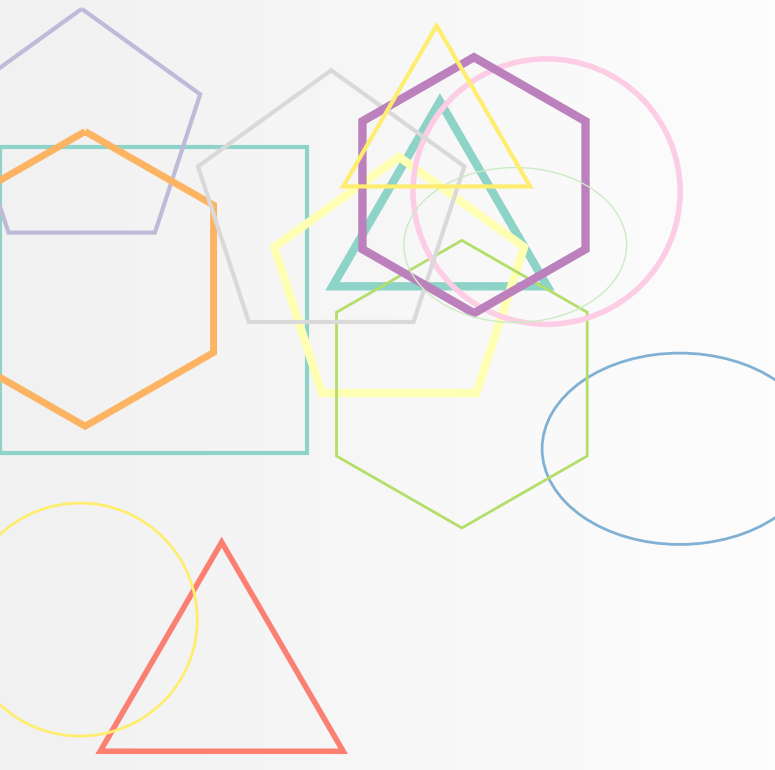[{"shape": "triangle", "thickness": 3, "radius": 0.8, "center": [0.568, 0.708]}, {"shape": "square", "thickness": 1.5, "radius": 0.99, "center": [0.198, 0.61]}, {"shape": "pentagon", "thickness": 3, "radius": 0.85, "center": [0.515, 0.627]}, {"shape": "pentagon", "thickness": 1.5, "radius": 0.8, "center": [0.105, 0.828]}, {"shape": "triangle", "thickness": 2, "radius": 0.9, "center": [0.286, 0.115]}, {"shape": "oval", "thickness": 1, "radius": 0.89, "center": [0.877, 0.417]}, {"shape": "hexagon", "thickness": 2.5, "radius": 0.96, "center": [0.11, 0.638]}, {"shape": "hexagon", "thickness": 1, "radius": 0.93, "center": [0.596, 0.501]}, {"shape": "circle", "thickness": 2, "radius": 0.86, "center": [0.705, 0.751]}, {"shape": "pentagon", "thickness": 1.5, "radius": 0.9, "center": [0.427, 0.728]}, {"shape": "hexagon", "thickness": 3, "radius": 0.83, "center": [0.612, 0.759]}, {"shape": "oval", "thickness": 0.5, "radius": 0.72, "center": [0.665, 0.682]}, {"shape": "triangle", "thickness": 1.5, "radius": 0.7, "center": [0.563, 0.827]}, {"shape": "circle", "thickness": 1, "radius": 0.76, "center": [0.103, 0.195]}]